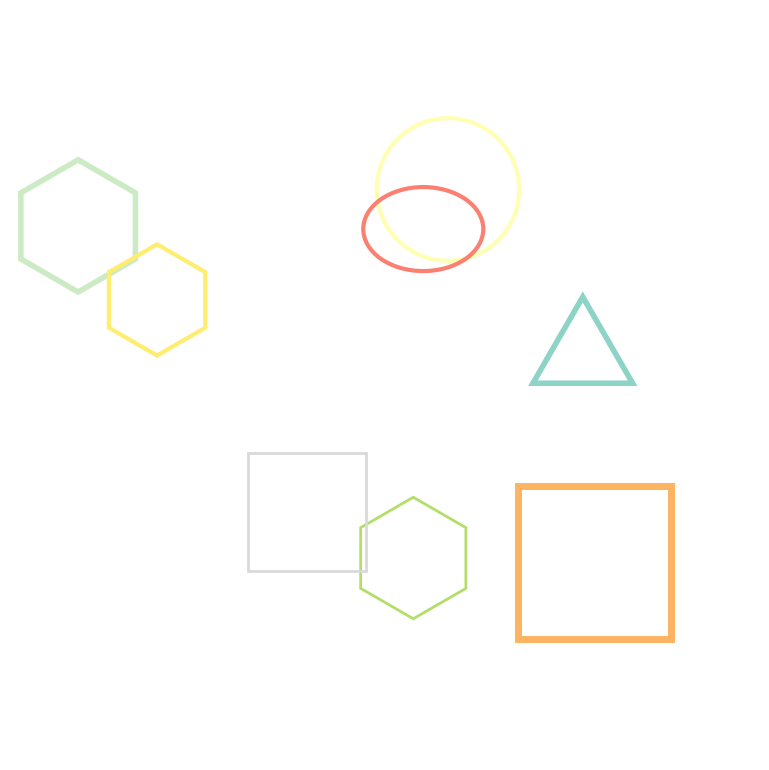[{"shape": "triangle", "thickness": 2, "radius": 0.37, "center": [0.757, 0.54]}, {"shape": "circle", "thickness": 1.5, "radius": 0.46, "center": [0.582, 0.754]}, {"shape": "oval", "thickness": 1.5, "radius": 0.39, "center": [0.55, 0.703]}, {"shape": "square", "thickness": 2.5, "radius": 0.5, "center": [0.772, 0.27]}, {"shape": "hexagon", "thickness": 1, "radius": 0.39, "center": [0.537, 0.275]}, {"shape": "square", "thickness": 1, "radius": 0.38, "center": [0.398, 0.335]}, {"shape": "hexagon", "thickness": 2, "radius": 0.43, "center": [0.101, 0.707]}, {"shape": "hexagon", "thickness": 1.5, "radius": 0.36, "center": [0.204, 0.61]}]